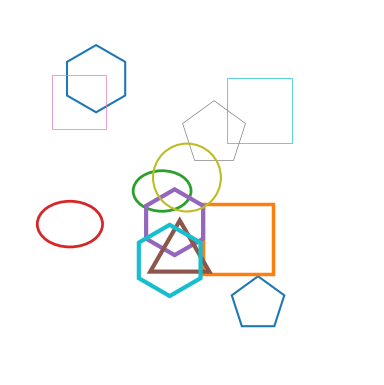[{"shape": "pentagon", "thickness": 1.5, "radius": 0.36, "center": [0.67, 0.211]}, {"shape": "hexagon", "thickness": 1.5, "radius": 0.44, "center": [0.25, 0.796]}, {"shape": "square", "thickness": 2.5, "radius": 0.45, "center": [0.618, 0.378]}, {"shape": "oval", "thickness": 2, "radius": 0.38, "center": [0.421, 0.504]}, {"shape": "oval", "thickness": 2, "radius": 0.42, "center": [0.182, 0.418]}, {"shape": "hexagon", "thickness": 3, "radius": 0.43, "center": [0.454, 0.423]}, {"shape": "triangle", "thickness": 3, "radius": 0.44, "center": [0.467, 0.339]}, {"shape": "square", "thickness": 0.5, "radius": 0.35, "center": [0.205, 0.734]}, {"shape": "pentagon", "thickness": 0.5, "radius": 0.43, "center": [0.556, 0.653]}, {"shape": "circle", "thickness": 1.5, "radius": 0.44, "center": [0.486, 0.539]}, {"shape": "hexagon", "thickness": 3, "radius": 0.46, "center": [0.441, 0.324]}, {"shape": "square", "thickness": 0.5, "radius": 0.42, "center": [0.673, 0.714]}]